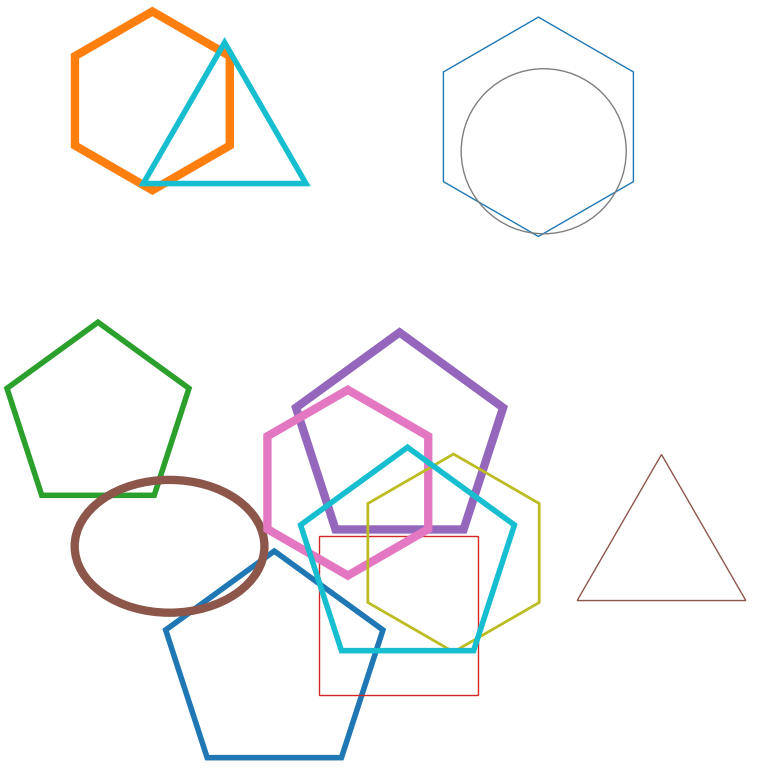[{"shape": "hexagon", "thickness": 0.5, "radius": 0.71, "center": [0.699, 0.835]}, {"shape": "pentagon", "thickness": 2, "radius": 0.74, "center": [0.356, 0.136]}, {"shape": "hexagon", "thickness": 3, "radius": 0.58, "center": [0.198, 0.869]}, {"shape": "pentagon", "thickness": 2, "radius": 0.62, "center": [0.127, 0.457]}, {"shape": "square", "thickness": 0.5, "radius": 0.52, "center": [0.518, 0.2]}, {"shape": "pentagon", "thickness": 3, "radius": 0.71, "center": [0.519, 0.427]}, {"shape": "oval", "thickness": 3, "radius": 0.62, "center": [0.22, 0.291]}, {"shape": "triangle", "thickness": 0.5, "radius": 0.63, "center": [0.859, 0.283]}, {"shape": "hexagon", "thickness": 3, "radius": 0.6, "center": [0.452, 0.373]}, {"shape": "circle", "thickness": 0.5, "radius": 0.54, "center": [0.706, 0.804]}, {"shape": "hexagon", "thickness": 1, "radius": 0.64, "center": [0.589, 0.282]}, {"shape": "triangle", "thickness": 2, "radius": 0.61, "center": [0.292, 0.823]}, {"shape": "pentagon", "thickness": 2, "radius": 0.73, "center": [0.529, 0.273]}]